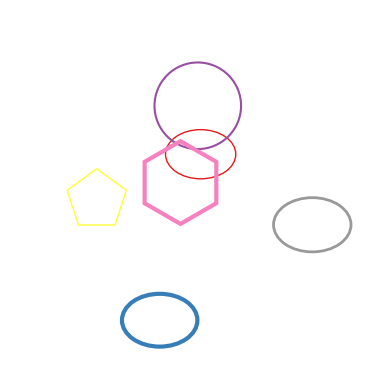[{"shape": "oval", "thickness": 1, "radius": 0.46, "center": [0.521, 0.599]}, {"shape": "oval", "thickness": 3, "radius": 0.49, "center": [0.415, 0.168]}, {"shape": "circle", "thickness": 1.5, "radius": 0.56, "center": [0.514, 0.725]}, {"shape": "pentagon", "thickness": 1, "radius": 0.4, "center": [0.251, 0.481]}, {"shape": "hexagon", "thickness": 3, "radius": 0.54, "center": [0.469, 0.526]}, {"shape": "oval", "thickness": 2, "radius": 0.5, "center": [0.811, 0.416]}]